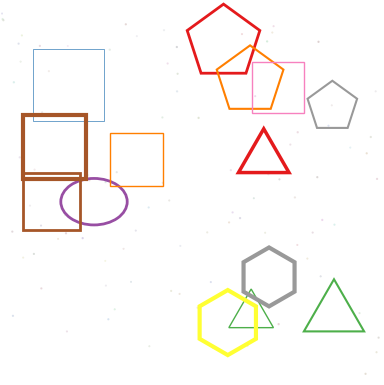[{"shape": "pentagon", "thickness": 2, "radius": 0.5, "center": [0.581, 0.89]}, {"shape": "triangle", "thickness": 2.5, "radius": 0.38, "center": [0.685, 0.59]}, {"shape": "square", "thickness": 0.5, "radius": 0.47, "center": [0.178, 0.778]}, {"shape": "triangle", "thickness": 1, "radius": 0.33, "center": [0.652, 0.182]}, {"shape": "triangle", "thickness": 1.5, "radius": 0.45, "center": [0.868, 0.184]}, {"shape": "oval", "thickness": 2, "radius": 0.43, "center": [0.244, 0.476]}, {"shape": "pentagon", "thickness": 1.5, "radius": 0.46, "center": [0.65, 0.791]}, {"shape": "square", "thickness": 1, "radius": 0.35, "center": [0.354, 0.586]}, {"shape": "hexagon", "thickness": 3, "radius": 0.42, "center": [0.592, 0.162]}, {"shape": "square", "thickness": 3, "radius": 0.42, "center": [0.141, 0.619]}, {"shape": "square", "thickness": 2, "radius": 0.37, "center": [0.134, 0.476]}, {"shape": "square", "thickness": 1, "radius": 0.34, "center": [0.721, 0.772]}, {"shape": "pentagon", "thickness": 1.5, "radius": 0.34, "center": [0.863, 0.723]}, {"shape": "hexagon", "thickness": 3, "radius": 0.38, "center": [0.699, 0.281]}]